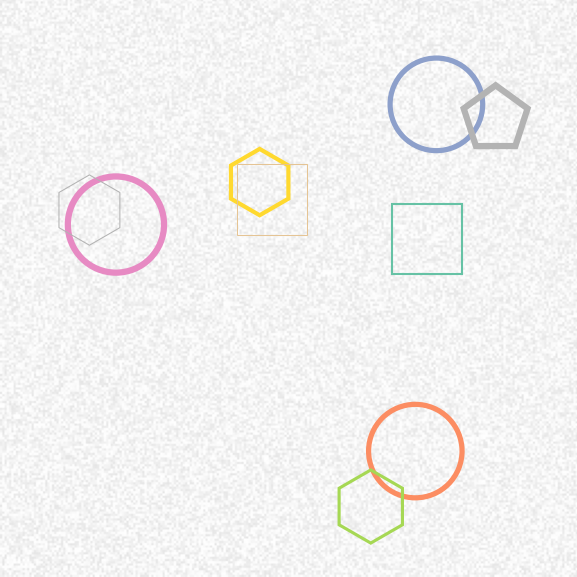[{"shape": "square", "thickness": 1, "radius": 0.3, "center": [0.739, 0.585]}, {"shape": "circle", "thickness": 2.5, "radius": 0.4, "center": [0.719, 0.218]}, {"shape": "circle", "thickness": 2.5, "radius": 0.4, "center": [0.756, 0.818]}, {"shape": "circle", "thickness": 3, "radius": 0.42, "center": [0.201, 0.61]}, {"shape": "hexagon", "thickness": 1.5, "radius": 0.32, "center": [0.642, 0.122]}, {"shape": "hexagon", "thickness": 2, "radius": 0.29, "center": [0.45, 0.684]}, {"shape": "square", "thickness": 0.5, "radius": 0.3, "center": [0.471, 0.653]}, {"shape": "pentagon", "thickness": 3, "radius": 0.29, "center": [0.858, 0.793]}, {"shape": "hexagon", "thickness": 0.5, "radius": 0.3, "center": [0.155, 0.635]}]